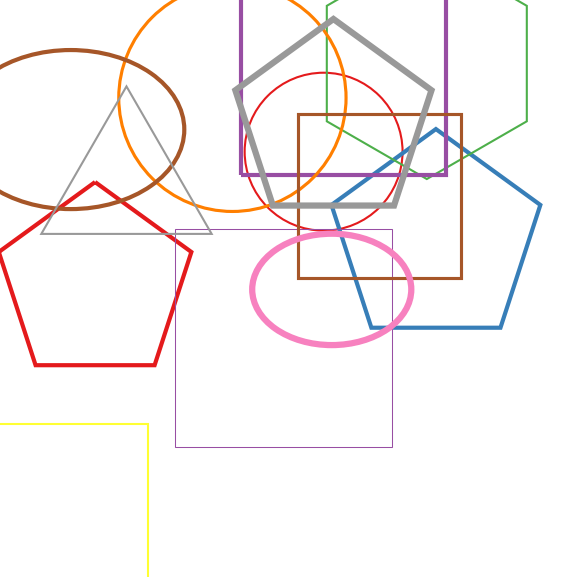[{"shape": "pentagon", "thickness": 2, "radius": 0.88, "center": [0.165, 0.509]}, {"shape": "circle", "thickness": 1, "radius": 0.68, "center": [0.56, 0.737]}, {"shape": "pentagon", "thickness": 2, "radius": 0.95, "center": [0.755, 0.585]}, {"shape": "hexagon", "thickness": 1, "radius": 1.0, "center": [0.739, 0.889]}, {"shape": "square", "thickness": 2, "radius": 0.88, "center": [0.595, 0.872]}, {"shape": "square", "thickness": 0.5, "radius": 0.94, "center": [0.491, 0.414]}, {"shape": "circle", "thickness": 1.5, "radius": 0.98, "center": [0.402, 0.83]}, {"shape": "square", "thickness": 1, "radius": 0.75, "center": [0.106, 0.114]}, {"shape": "oval", "thickness": 2, "radius": 0.98, "center": [0.122, 0.775]}, {"shape": "square", "thickness": 1.5, "radius": 0.71, "center": [0.657, 0.66]}, {"shape": "oval", "thickness": 3, "radius": 0.69, "center": [0.574, 0.498]}, {"shape": "pentagon", "thickness": 3, "radius": 0.89, "center": [0.577, 0.788]}, {"shape": "triangle", "thickness": 1, "radius": 0.85, "center": [0.219, 0.679]}]